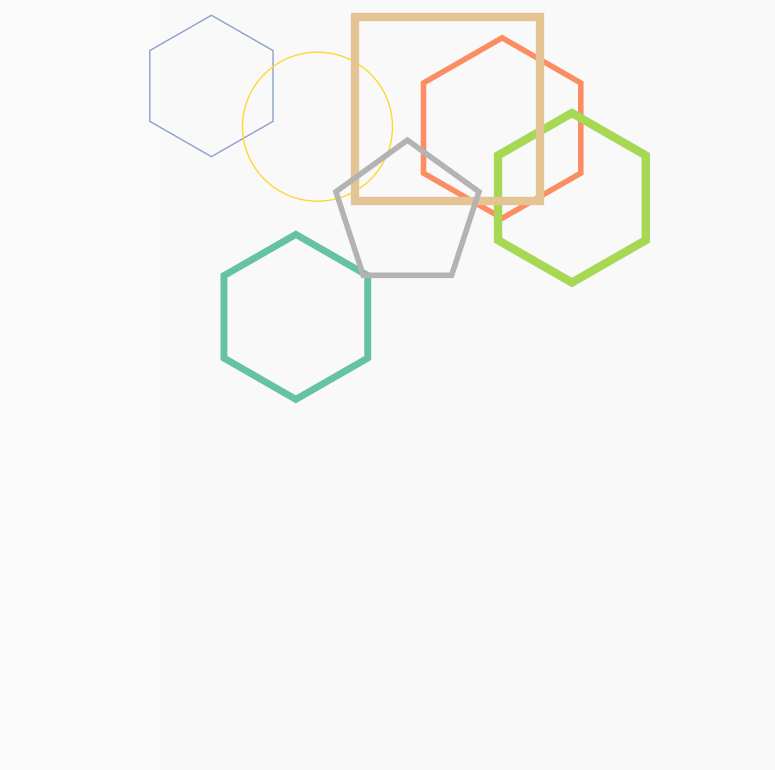[{"shape": "hexagon", "thickness": 2.5, "radius": 0.54, "center": [0.382, 0.588]}, {"shape": "hexagon", "thickness": 2, "radius": 0.59, "center": [0.648, 0.834]}, {"shape": "hexagon", "thickness": 0.5, "radius": 0.46, "center": [0.273, 0.888]}, {"shape": "hexagon", "thickness": 3, "radius": 0.55, "center": [0.738, 0.743]}, {"shape": "circle", "thickness": 0.5, "radius": 0.48, "center": [0.41, 0.835]}, {"shape": "square", "thickness": 3, "radius": 0.6, "center": [0.577, 0.858]}, {"shape": "pentagon", "thickness": 2, "radius": 0.49, "center": [0.526, 0.721]}]